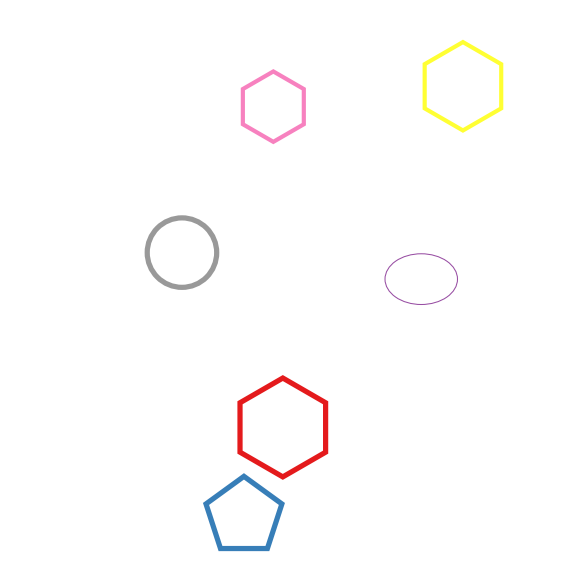[{"shape": "hexagon", "thickness": 2.5, "radius": 0.43, "center": [0.49, 0.259]}, {"shape": "pentagon", "thickness": 2.5, "radius": 0.35, "center": [0.422, 0.105]}, {"shape": "oval", "thickness": 0.5, "radius": 0.31, "center": [0.729, 0.516]}, {"shape": "hexagon", "thickness": 2, "radius": 0.38, "center": [0.802, 0.85]}, {"shape": "hexagon", "thickness": 2, "radius": 0.3, "center": [0.473, 0.814]}, {"shape": "circle", "thickness": 2.5, "radius": 0.3, "center": [0.315, 0.562]}]